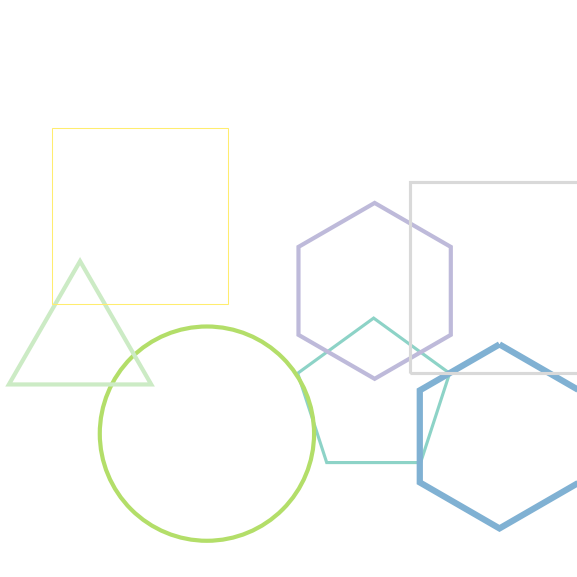[{"shape": "pentagon", "thickness": 1.5, "radius": 0.69, "center": [0.647, 0.31]}, {"shape": "hexagon", "thickness": 2, "radius": 0.76, "center": [0.649, 0.495]}, {"shape": "hexagon", "thickness": 3, "radius": 0.8, "center": [0.865, 0.243]}, {"shape": "circle", "thickness": 2, "radius": 0.93, "center": [0.358, 0.248]}, {"shape": "square", "thickness": 1.5, "radius": 0.83, "center": [0.875, 0.519]}, {"shape": "triangle", "thickness": 2, "radius": 0.71, "center": [0.139, 0.405]}, {"shape": "square", "thickness": 0.5, "radius": 0.76, "center": [0.242, 0.625]}]